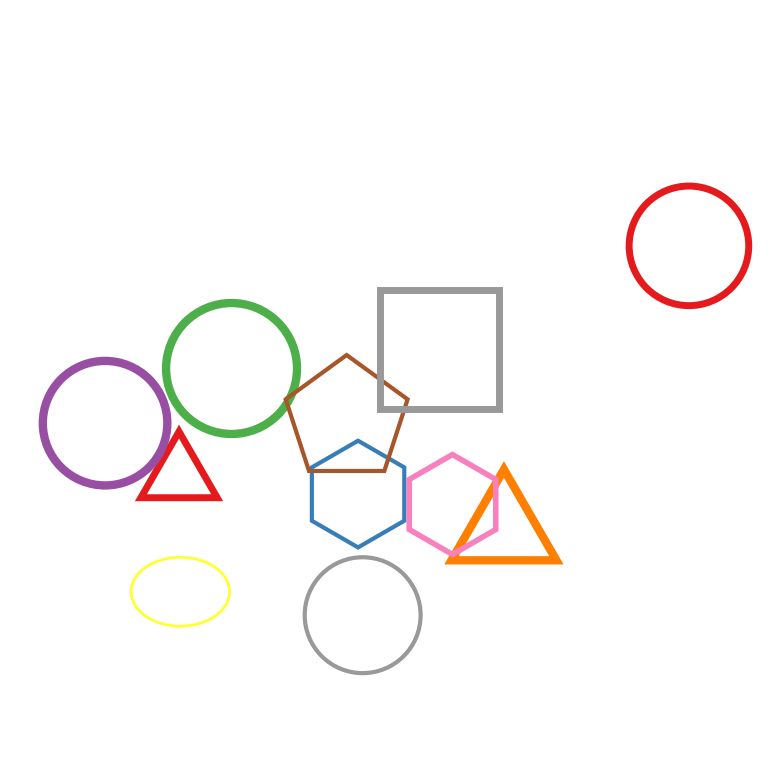[{"shape": "circle", "thickness": 2.5, "radius": 0.39, "center": [0.895, 0.681]}, {"shape": "triangle", "thickness": 2.5, "radius": 0.29, "center": [0.232, 0.382]}, {"shape": "hexagon", "thickness": 1.5, "radius": 0.35, "center": [0.465, 0.358]}, {"shape": "circle", "thickness": 3, "radius": 0.43, "center": [0.301, 0.521]}, {"shape": "circle", "thickness": 3, "radius": 0.4, "center": [0.136, 0.45]}, {"shape": "triangle", "thickness": 3, "radius": 0.39, "center": [0.654, 0.312]}, {"shape": "oval", "thickness": 1, "radius": 0.32, "center": [0.234, 0.232]}, {"shape": "pentagon", "thickness": 1.5, "radius": 0.42, "center": [0.45, 0.456]}, {"shape": "hexagon", "thickness": 2, "radius": 0.32, "center": [0.588, 0.345]}, {"shape": "square", "thickness": 2.5, "radius": 0.39, "center": [0.571, 0.546]}, {"shape": "circle", "thickness": 1.5, "radius": 0.38, "center": [0.471, 0.201]}]